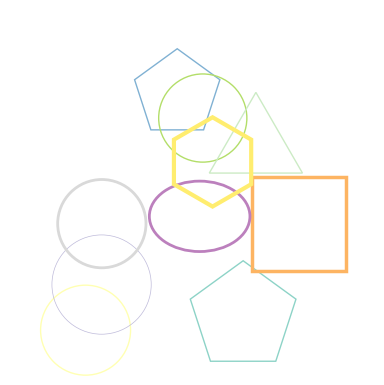[{"shape": "pentagon", "thickness": 1, "radius": 0.72, "center": [0.632, 0.178]}, {"shape": "circle", "thickness": 1, "radius": 0.58, "center": [0.222, 0.142]}, {"shape": "circle", "thickness": 0.5, "radius": 0.64, "center": [0.264, 0.261]}, {"shape": "pentagon", "thickness": 1, "radius": 0.58, "center": [0.46, 0.757]}, {"shape": "square", "thickness": 2.5, "radius": 0.61, "center": [0.777, 0.418]}, {"shape": "circle", "thickness": 1, "radius": 0.57, "center": [0.527, 0.693]}, {"shape": "circle", "thickness": 2, "radius": 0.57, "center": [0.264, 0.419]}, {"shape": "oval", "thickness": 2, "radius": 0.65, "center": [0.519, 0.438]}, {"shape": "triangle", "thickness": 1, "radius": 0.7, "center": [0.665, 0.62]}, {"shape": "hexagon", "thickness": 3, "radius": 0.58, "center": [0.552, 0.579]}]